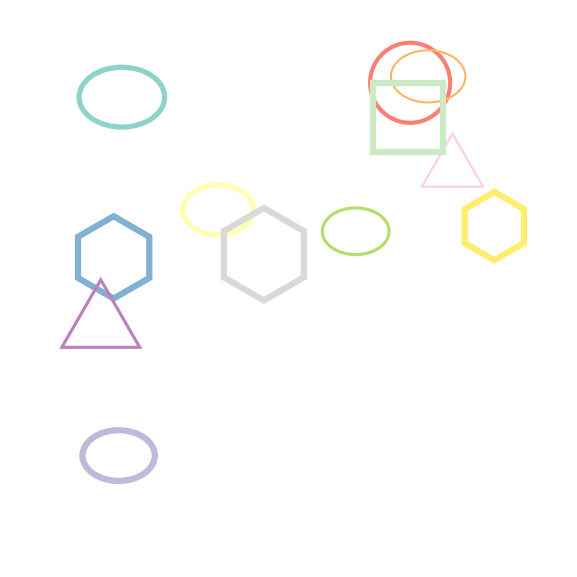[{"shape": "oval", "thickness": 2.5, "radius": 0.37, "center": [0.211, 0.831]}, {"shape": "oval", "thickness": 2.5, "radius": 0.31, "center": [0.378, 0.636]}, {"shape": "oval", "thickness": 3, "radius": 0.31, "center": [0.205, 0.21]}, {"shape": "circle", "thickness": 2, "radius": 0.35, "center": [0.71, 0.856]}, {"shape": "hexagon", "thickness": 3, "radius": 0.36, "center": [0.197, 0.553]}, {"shape": "oval", "thickness": 1, "radius": 0.32, "center": [0.741, 0.867]}, {"shape": "oval", "thickness": 1.5, "radius": 0.29, "center": [0.616, 0.599]}, {"shape": "triangle", "thickness": 1, "radius": 0.31, "center": [0.784, 0.706]}, {"shape": "hexagon", "thickness": 3, "radius": 0.4, "center": [0.457, 0.559]}, {"shape": "triangle", "thickness": 1.5, "radius": 0.39, "center": [0.174, 0.437]}, {"shape": "square", "thickness": 3, "radius": 0.3, "center": [0.706, 0.796]}, {"shape": "hexagon", "thickness": 3, "radius": 0.3, "center": [0.856, 0.608]}]